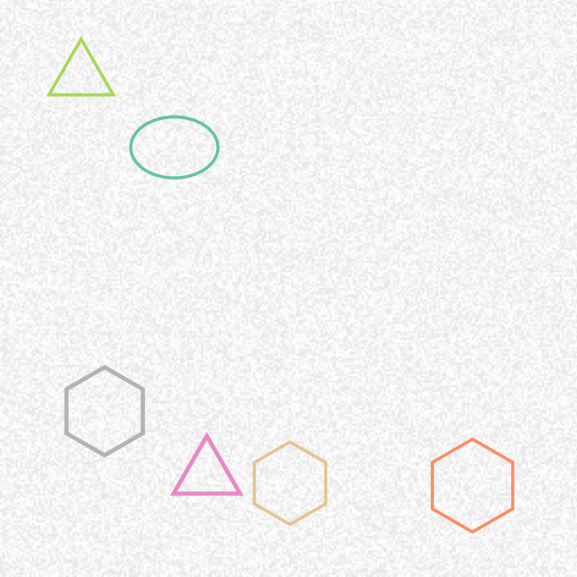[{"shape": "oval", "thickness": 1.5, "radius": 0.38, "center": [0.302, 0.744]}, {"shape": "hexagon", "thickness": 1.5, "radius": 0.4, "center": [0.818, 0.158]}, {"shape": "triangle", "thickness": 2, "radius": 0.33, "center": [0.358, 0.178]}, {"shape": "triangle", "thickness": 1.5, "radius": 0.32, "center": [0.14, 0.867]}, {"shape": "hexagon", "thickness": 1.5, "radius": 0.36, "center": [0.502, 0.162]}, {"shape": "hexagon", "thickness": 2, "radius": 0.38, "center": [0.181, 0.287]}]